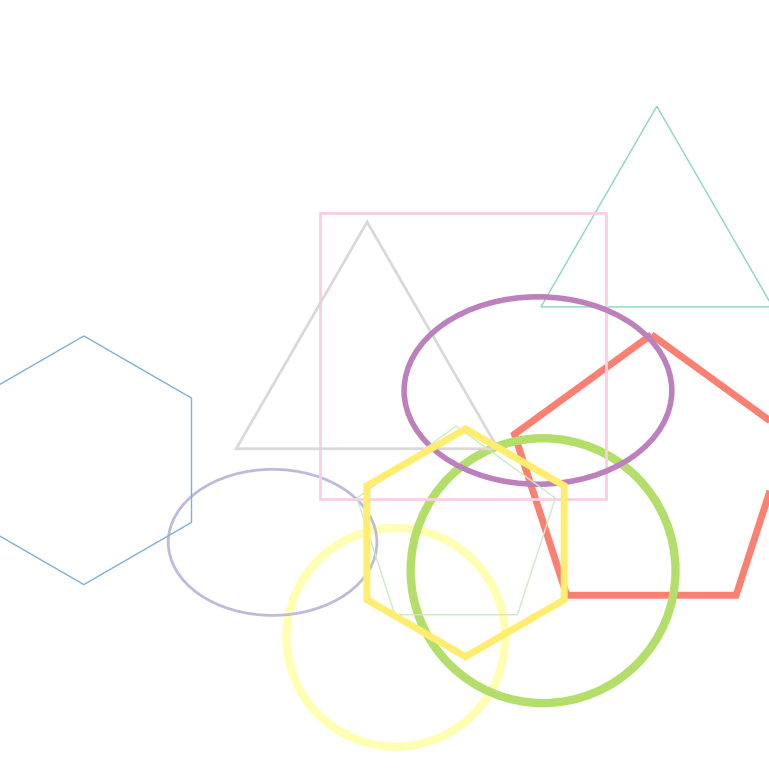[{"shape": "triangle", "thickness": 0.5, "radius": 0.87, "center": [0.853, 0.688]}, {"shape": "circle", "thickness": 3, "radius": 0.71, "center": [0.514, 0.172]}, {"shape": "oval", "thickness": 1, "radius": 0.68, "center": [0.354, 0.296]}, {"shape": "pentagon", "thickness": 2.5, "radius": 0.94, "center": [0.846, 0.378]}, {"shape": "hexagon", "thickness": 0.5, "radius": 0.81, "center": [0.109, 0.402]}, {"shape": "circle", "thickness": 3, "radius": 0.86, "center": [0.705, 0.259]}, {"shape": "square", "thickness": 1, "radius": 0.93, "center": [0.601, 0.538]}, {"shape": "triangle", "thickness": 1, "radius": 0.98, "center": [0.477, 0.515]}, {"shape": "oval", "thickness": 2, "radius": 0.87, "center": [0.699, 0.493]}, {"shape": "pentagon", "thickness": 0.5, "radius": 0.68, "center": [0.592, 0.311]}, {"shape": "hexagon", "thickness": 2.5, "radius": 0.74, "center": [0.605, 0.295]}]